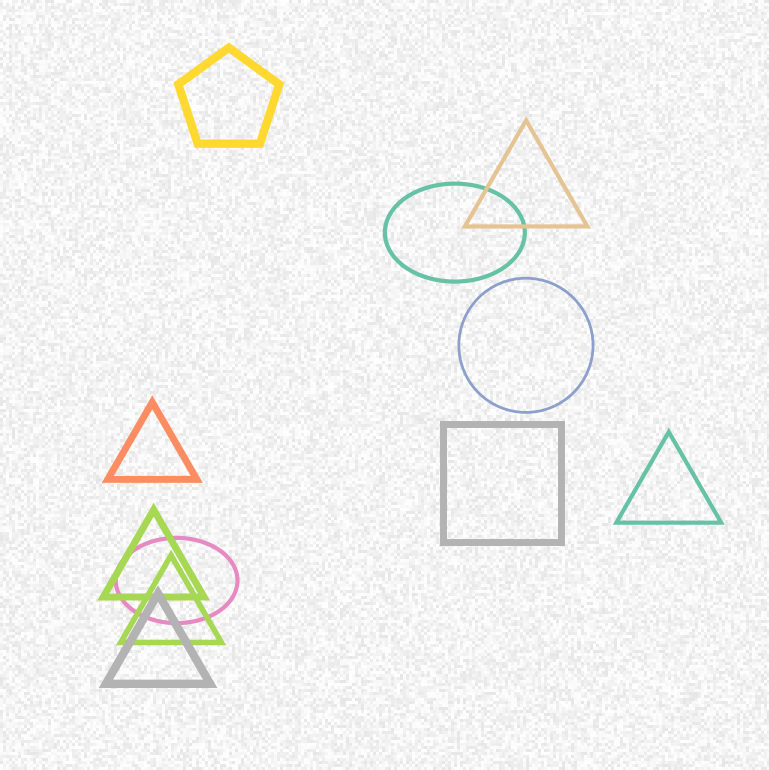[{"shape": "oval", "thickness": 1.5, "radius": 0.45, "center": [0.591, 0.698]}, {"shape": "triangle", "thickness": 1.5, "radius": 0.39, "center": [0.869, 0.361]}, {"shape": "triangle", "thickness": 2.5, "radius": 0.33, "center": [0.198, 0.411]}, {"shape": "circle", "thickness": 1, "radius": 0.44, "center": [0.683, 0.552]}, {"shape": "oval", "thickness": 1.5, "radius": 0.4, "center": [0.229, 0.246]}, {"shape": "triangle", "thickness": 2.5, "radius": 0.38, "center": [0.2, 0.262]}, {"shape": "triangle", "thickness": 2, "radius": 0.38, "center": [0.222, 0.203]}, {"shape": "pentagon", "thickness": 3, "radius": 0.34, "center": [0.297, 0.869]}, {"shape": "triangle", "thickness": 1.5, "radius": 0.46, "center": [0.683, 0.752]}, {"shape": "square", "thickness": 2.5, "radius": 0.38, "center": [0.652, 0.373]}, {"shape": "triangle", "thickness": 3, "radius": 0.39, "center": [0.205, 0.151]}]